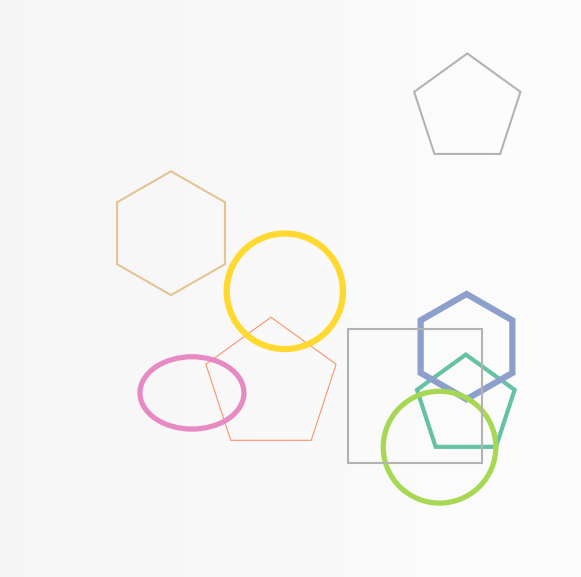[{"shape": "pentagon", "thickness": 2, "radius": 0.44, "center": [0.801, 0.297]}, {"shape": "pentagon", "thickness": 0.5, "radius": 0.59, "center": [0.466, 0.332]}, {"shape": "hexagon", "thickness": 3, "radius": 0.46, "center": [0.803, 0.399]}, {"shape": "oval", "thickness": 2.5, "radius": 0.45, "center": [0.33, 0.319]}, {"shape": "circle", "thickness": 2.5, "radius": 0.48, "center": [0.756, 0.225]}, {"shape": "circle", "thickness": 3, "radius": 0.5, "center": [0.49, 0.495]}, {"shape": "hexagon", "thickness": 1, "radius": 0.54, "center": [0.294, 0.595]}, {"shape": "pentagon", "thickness": 1, "radius": 0.48, "center": [0.804, 0.81]}, {"shape": "square", "thickness": 1, "radius": 0.58, "center": [0.714, 0.313]}]